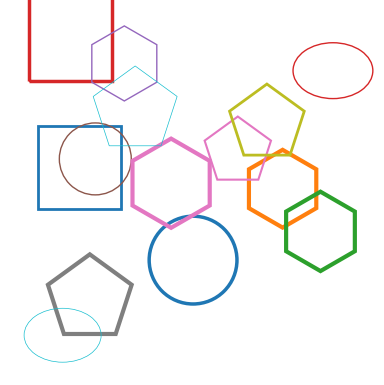[{"shape": "square", "thickness": 2, "radius": 0.54, "center": [0.206, 0.565]}, {"shape": "circle", "thickness": 2.5, "radius": 0.57, "center": [0.501, 0.324]}, {"shape": "hexagon", "thickness": 3, "radius": 0.51, "center": [0.734, 0.51]}, {"shape": "hexagon", "thickness": 3, "radius": 0.52, "center": [0.832, 0.399]}, {"shape": "square", "thickness": 2.5, "radius": 0.54, "center": [0.183, 0.897]}, {"shape": "oval", "thickness": 1, "radius": 0.52, "center": [0.865, 0.816]}, {"shape": "hexagon", "thickness": 1, "radius": 0.49, "center": [0.323, 0.835]}, {"shape": "circle", "thickness": 1, "radius": 0.47, "center": [0.248, 0.587]}, {"shape": "hexagon", "thickness": 3, "radius": 0.58, "center": [0.444, 0.524]}, {"shape": "pentagon", "thickness": 1.5, "radius": 0.45, "center": [0.618, 0.607]}, {"shape": "pentagon", "thickness": 3, "radius": 0.57, "center": [0.233, 0.225]}, {"shape": "pentagon", "thickness": 2, "radius": 0.51, "center": [0.693, 0.68]}, {"shape": "oval", "thickness": 0.5, "radius": 0.5, "center": [0.163, 0.129]}, {"shape": "pentagon", "thickness": 0.5, "radius": 0.57, "center": [0.351, 0.714]}]